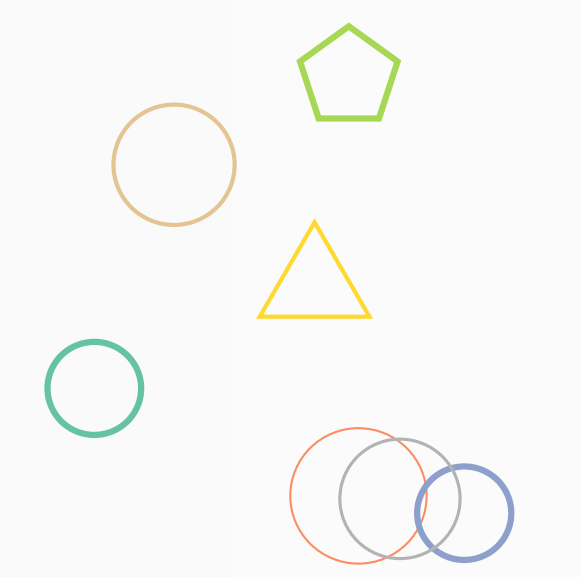[{"shape": "circle", "thickness": 3, "radius": 0.4, "center": [0.162, 0.327]}, {"shape": "circle", "thickness": 1, "radius": 0.59, "center": [0.617, 0.14]}, {"shape": "circle", "thickness": 3, "radius": 0.4, "center": [0.799, 0.11]}, {"shape": "pentagon", "thickness": 3, "radius": 0.44, "center": [0.6, 0.865]}, {"shape": "triangle", "thickness": 2, "radius": 0.55, "center": [0.541, 0.505]}, {"shape": "circle", "thickness": 2, "radius": 0.52, "center": [0.299, 0.714]}, {"shape": "circle", "thickness": 1.5, "radius": 0.52, "center": [0.688, 0.135]}]